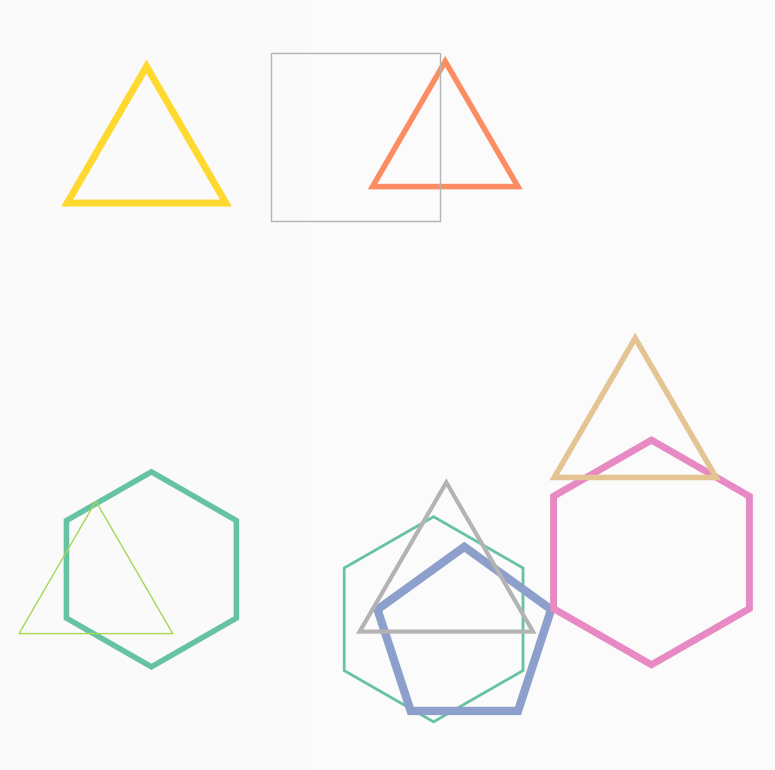[{"shape": "hexagon", "thickness": 1, "radius": 0.67, "center": [0.559, 0.196]}, {"shape": "hexagon", "thickness": 2, "radius": 0.63, "center": [0.195, 0.261]}, {"shape": "triangle", "thickness": 2, "radius": 0.54, "center": [0.574, 0.812]}, {"shape": "pentagon", "thickness": 3, "radius": 0.59, "center": [0.599, 0.172]}, {"shape": "hexagon", "thickness": 2.5, "radius": 0.73, "center": [0.841, 0.283]}, {"shape": "triangle", "thickness": 0.5, "radius": 0.57, "center": [0.124, 0.234]}, {"shape": "triangle", "thickness": 2.5, "radius": 0.59, "center": [0.189, 0.795]}, {"shape": "triangle", "thickness": 2, "radius": 0.6, "center": [0.82, 0.44]}, {"shape": "triangle", "thickness": 1.5, "radius": 0.65, "center": [0.576, 0.244]}, {"shape": "square", "thickness": 0.5, "radius": 0.55, "center": [0.458, 0.822]}]